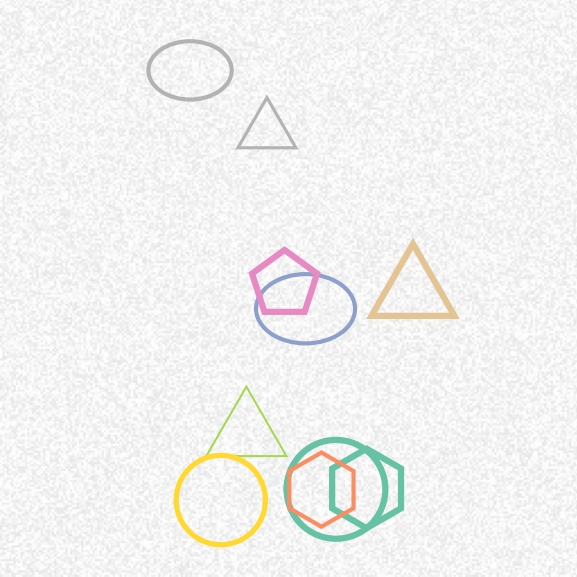[{"shape": "hexagon", "thickness": 3, "radius": 0.34, "center": [0.635, 0.153]}, {"shape": "circle", "thickness": 3, "radius": 0.43, "center": [0.582, 0.152]}, {"shape": "hexagon", "thickness": 2, "radius": 0.32, "center": [0.557, 0.151]}, {"shape": "oval", "thickness": 2, "radius": 0.43, "center": [0.529, 0.464]}, {"shape": "pentagon", "thickness": 3, "radius": 0.3, "center": [0.493, 0.507]}, {"shape": "triangle", "thickness": 1, "radius": 0.4, "center": [0.427, 0.249]}, {"shape": "circle", "thickness": 2.5, "radius": 0.39, "center": [0.382, 0.133]}, {"shape": "triangle", "thickness": 3, "radius": 0.42, "center": [0.715, 0.494]}, {"shape": "triangle", "thickness": 1.5, "radius": 0.29, "center": [0.462, 0.772]}, {"shape": "oval", "thickness": 2, "radius": 0.36, "center": [0.329, 0.877]}]